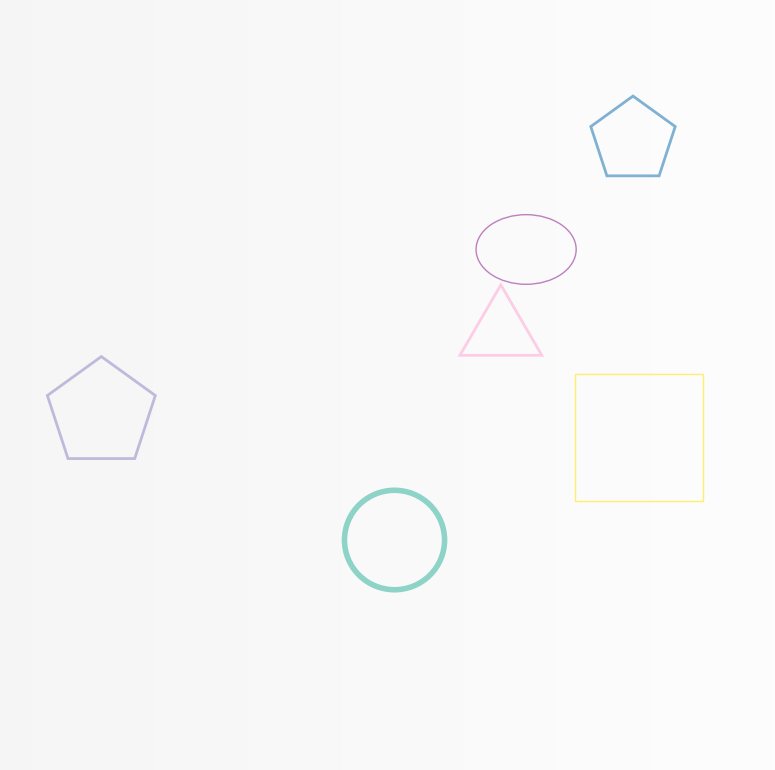[{"shape": "circle", "thickness": 2, "radius": 0.32, "center": [0.509, 0.299]}, {"shape": "pentagon", "thickness": 1, "radius": 0.37, "center": [0.131, 0.464]}, {"shape": "pentagon", "thickness": 1, "radius": 0.29, "center": [0.817, 0.818]}, {"shape": "triangle", "thickness": 1, "radius": 0.3, "center": [0.646, 0.569]}, {"shape": "oval", "thickness": 0.5, "radius": 0.32, "center": [0.679, 0.676]}, {"shape": "square", "thickness": 0.5, "radius": 0.41, "center": [0.824, 0.432]}]